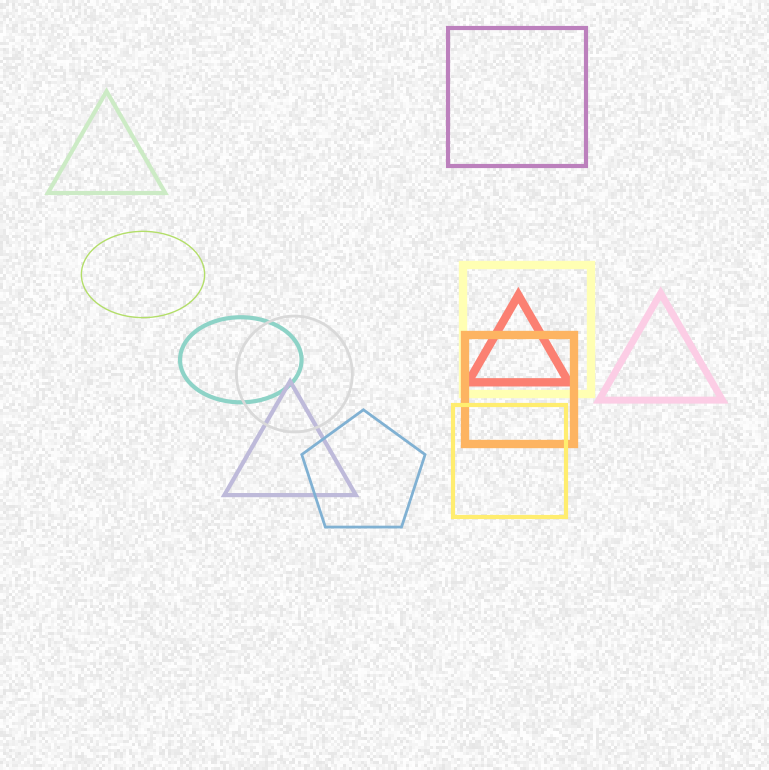[{"shape": "oval", "thickness": 1.5, "radius": 0.39, "center": [0.313, 0.533]}, {"shape": "square", "thickness": 3, "radius": 0.42, "center": [0.685, 0.572]}, {"shape": "triangle", "thickness": 1.5, "radius": 0.49, "center": [0.377, 0.406]}, {"shape": "triangle", "thickness": 3, "radius": 0.38, "center": [0.673, 0.541]}, {"shape": "pentagon", "thickness": 1, "radius": 0.42, "center": [0.472, 0.384]}, {"shape": "square", "thickness": 3, "radius": 0.35, "center": [0.674, 0.494]}, {"shape": "oval", "thickness": 0.5, "radius": 0.4, "center": [0.186, 0.644]}, {"shape": "triangle", "thickness": 2.5, "radius": 0.46, "center": [0.858, 0.527]}, {"shape": "circle", "thickness": 1, "radius": 0.38, "center": [0.382, 0.514]}, {"shape": "square", "thickness": 1.5, "radius": 0.45, "center": [0.671, 0.874]}, {"shape": "triangle", "thickness": 1.5, "radius": 0.44, "center": [0.138, 0.793]}, {"shape": "square", "thickness": 1.5, "radius": 0.37, "center": [0.662, 0.401]}]